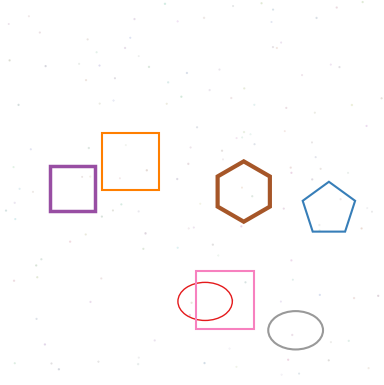[{"shape": "oval", "thickness": 1, "radius": 0.35, "center": [0.533, 0.217]}, {"shape": "pentagon", "thickness": 1.5, "radius": 0.36, "center": [0.854, 0.456]}, {"shape": "square", "thickness": 2.5, "radius": 0.29, "center": [0.189, 0.511]}, {"shape": "square", "thickness": 1.5, "radius": 0.37, "center": [0.338, 0.581]}, {"shape": "hexagon", "thickness": 3, "radius": 0.39, "center": [0.633, 0.503]}, {"shape": "square", "thickness": 1.5, "radius": 0.38, "center": [0.584, 0.221]}, {"shape": "oval", "thickness": 1.5, "radius": 0.36, "center": [0.768, 0.142]}]